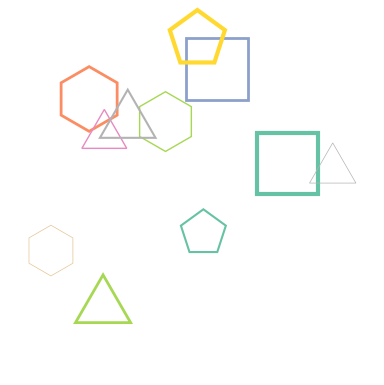[{"shape": "pentagon", "thickness": 1.5, "radius": 0.31, "center": [0.528, 0.395]}, {"shape": "square", "thickness": 3, "radius": 0.4, "center": [0.747, 0.576]}, {"shape": "hexagon", "thickness": 2, "radius": 0.42, "center": [0.232, 0.743]}, {"shape": "square", "thickness": 2, "radius": 0.4, "center": [0.564, 0.821]}, {"shape": "triangle", "thickness": 1, "radius": 0.34, "center": [0.271, 0.648]}, {"shape": "hexagon", "thickness": 1, "radius": 0.39, "center": [0.43, 0.684]}, {"shape": "triangle", "thickness": 2, "radius": 0.41, "center": [0.268, 0.203]}, {"shape": "pentagon", "thickness": 3, "radius": 0.38, "center": [0.513, 0.899]}, {"shape": "hexagon", "thickness": 0.5, "radius": 0.33, "center": [0.132, 0.349]}, {"shape": "triangle", "thickness": 1.5, "radius": 0.42, "center": [0.332, 0.684]}, {"shape": "triangle", "thickness": 0.5, "radius": 0.35, "center": [0.864, 0.559]}]